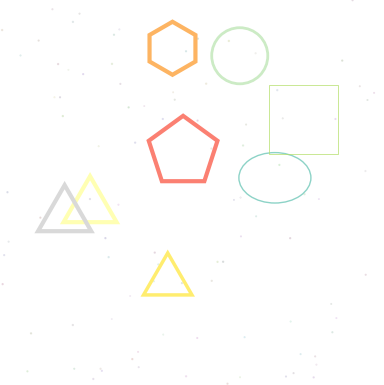[{"shape": "oval", "thickness": 1, "radius": 0.47, "center": [0.714, 0.538]}, {"shape": "triangle", "thickness": 3, "radius": 0.4, "center": [0.234, 0.463]}, {"shape": "pentagon", "thickness": 3, "radius": 0.47, "center": [0.476, 0.605]}, {"shape": "hexagon", "thickness": 3, "radius": 0.34, "center": [0.448, 0.875]}, {"shape": "square", "thickness": 0.5, "radius": 0.45, "center": [0.789, 0.689]}, {"shape": "triangle", "thickness": 3, "radius": 0.4, "center": [0.168, 0.439]}, {"shape": "circle", "thickness": 2, "radius": 0.36, "center": [0.623, 0.855]}, {"shape": "triangle", "thickness": 2.5, "radius": 0.36, "center": [0.436, 0.27]}]